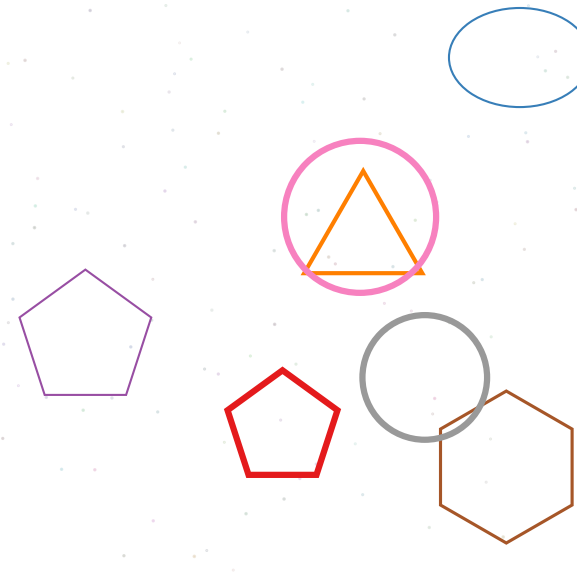[{"shape": "pentagon", "thickness": 3, "radius": 0.5, "center": [0.489, 0.258]}, {"shape": "oval", "thickness": 1, "radius": 0.61, "center": [0.9, 0.9]}, {"shape": "pentagon", "thickness": 1, "radius": 0.6, "center": [0.148, 0.412]}, {"shape": "triangle", "thickness": 2, "radius": 0.59, "center": [0.629, 0.585]}, {"shape": "hexagon", "thickness": 1.5, "radius": 0.66, "center": [0.877, 0.19]}, {"shape": "circle", "thickness": 3, "radius": 0.66, "center": [0.624, 0.624]}, {"shape": "circle", "thickness": 3, "radius": 0.54, "center": [0.736, 0.346]}]